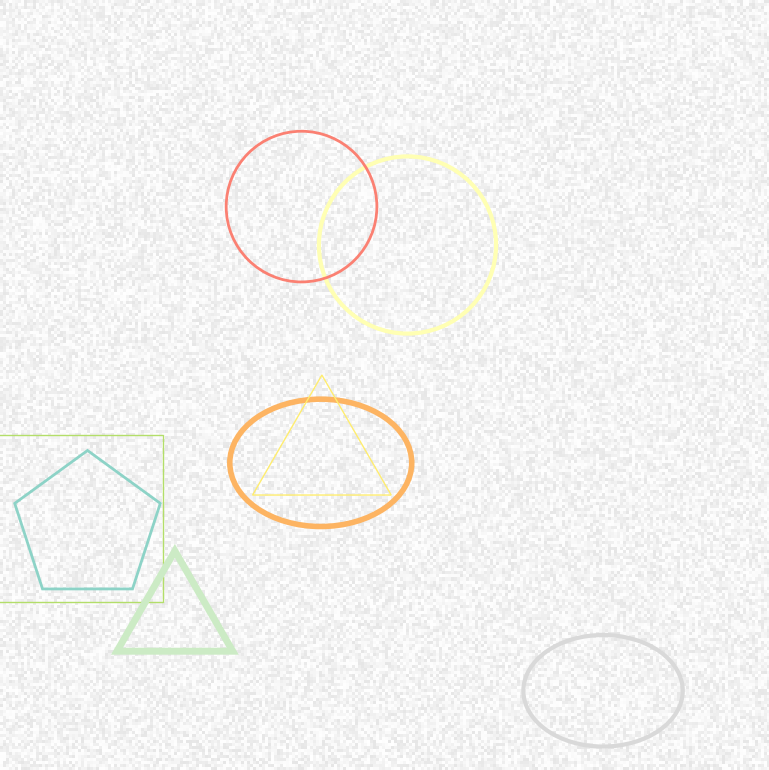[{"shape": "pentagon", "thickness": 1, "radius": 0.5, "center": [0.114, 0.316]}, {"shape": "circle", "thickness": 1.5, "radius": 0.58, "center": [0.529, 0.682]}, {"shape": "circle", "thickness": 1, "radius": 0.49, "center": [0.392, 0.732]}, {"shape": "oval", "thickness": 2, "radius": 0.59, "center": [0.417, 0.399]}, {"shape": "square", "thickness": 0.5, "radius": 0.54, "center": [0.103, 0.326]}, {"shape": "oval", "thickness": 1.5, "radius": 0.52, "center": [0.783, 0.103]}, {"shape": "triangle", "thickness": 2.5, "radius": 0.43, "center": [0.227, 0.198]}, {"shape": "triangle", "thickness": 0.5, "radius": 0.52, "center": [0.418, 0.409]}]